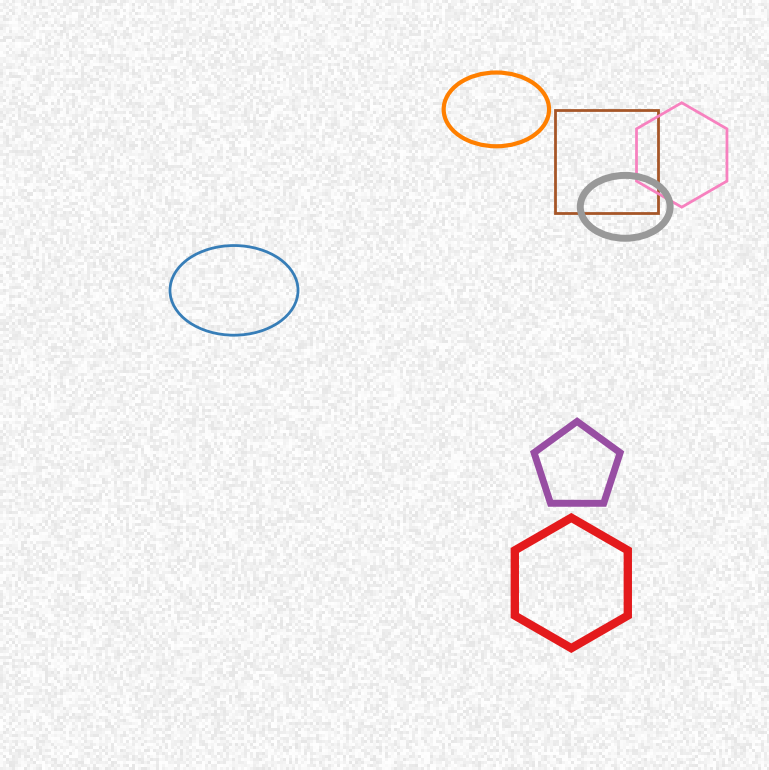[{"shape": "hexagon", "thickness": 3, "radius": 0.42, "center": [0.742, 0.243]}, {"shape": "oval", "thickness": 1, "radius": 0.42, "center": [0.304, 0.623]}, {"shape": "pentagon", "thickness": 2.5, "radius": 0.29, "center": [0.749, 0.394]}, {"shape": "oval", "thickness": 1.5, "radius": 0.34, "center": [0.645, 0.858]}, {"shape": "square", "thickness": 1, "radius": 0.33, "center": [0.788, 0.79]}, {"shape": "hexagon", "thickness": 1, "radius": 0.34, "center": [0.885, 0.799]}, {"shape": "oval", "thickness": 2.5, "radius": 0.29, "center": [0.812, 0.731]}]